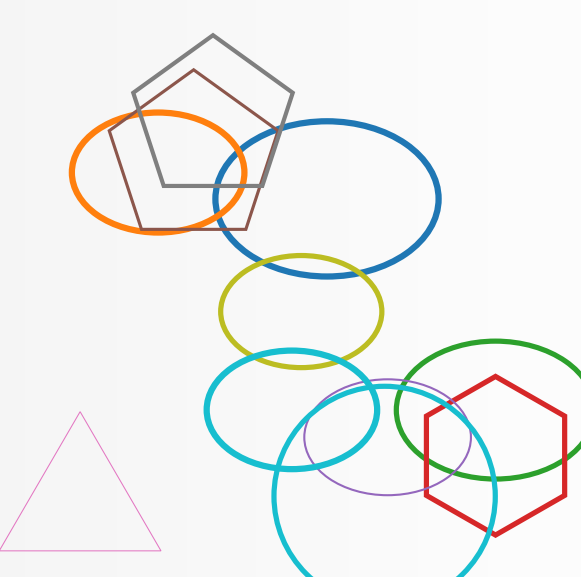[{"shape": "oval", "thickness": 3, "radius": 0.96, "center": [0.563, 0.655]}, {"shape": "oval", "thickness": 3, "radius": 0.74, "center": [0.272, 0.7]}, {"shape": "oval", "thickness": 2.5, "radius": 0.85, "center": [0.852, 0.289]}, {"shape": "hexagon", "thickness": 2.5, "radius": 0.69, "center": [0.853, 0.21]}, {"shape": "oval", "thickness": 1, "radius": 0.72, "center": [0.667, 0.242]}, {"shape": "pentagon", "thickness": 1.5, "radius": 0.76, "center": [0.333, 0.726]}, {"shape": "triangle", "thickness": 0.5, "radius": 0.8, "center": [0.138, 0.126]}, {"shape": "pentagon", "thickness": 2, "radius": 0.72, "center": [0.366, 0.794]}, {"shape": "oval", "thickness": 2.5, "radius": 0.69, "center": [0.518, 0.46]}, {"shape": "oval", "thickness": 3, "radius": 0.73, "center": [0.502, 0.289]}, {"shape": "circle", "thickness": 2.5, "radius": 0.95, "center": [0.662, 0.14]}]